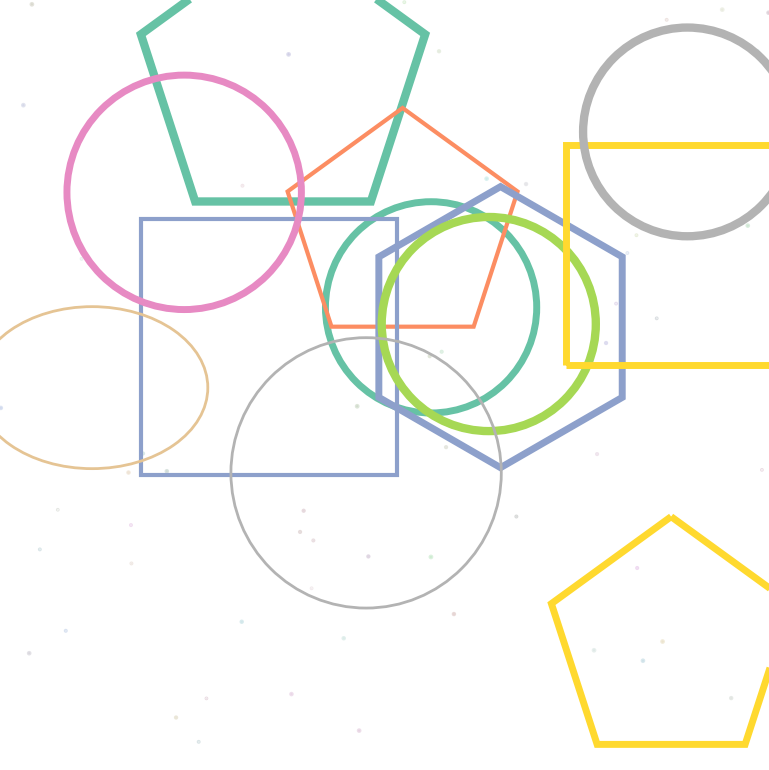[{"shape": "pentagon", "thickness": 3, "radius": 0.97, "center": [0.368, 0.895]}, {"shape": "circle", "thickness": 2.5, "radius": 0.69, "center": [0.56, 0.601]}, {"shape": "pentagon", "thickness": 1.5, "radius": 0.79, "center": [0.523, 0.703]}, {"shape": "hexagon", "thickness": 2.5, "radius": 0.91, "center": [0.65, 0.575]}, {"shape": "square", "thickness": 1.5, "radius": 0.83, "center": [0.35, 0.549]}, {"shape": "circle", "thickness": 2.5, "radius": 0.76, "center": [0.239, 0.75]}, {"shape": "circle", "thickness": 3, "radius": 0.7, "center": [0.635, 0.579]}, {"shape": "pentagon", "thickness": 2.5, "radius": 0.82, "center": [0.872, 0.166]}, {"shape": "square", "thickness": 2.5, "radius": 0.72, "center": [0.879, 0.669]}, {"shape": "oval", "thickness": 1, "radius": 0.75, "center": [0.12, 0.497]}, {"shape": "circle", "thickness": 1, "radius": 0.88, "center": [0.475, 0.386]}, {"shape": "circle", "thickness": 3, "radius": 0.68, "center": [0.893, 0.829]}]